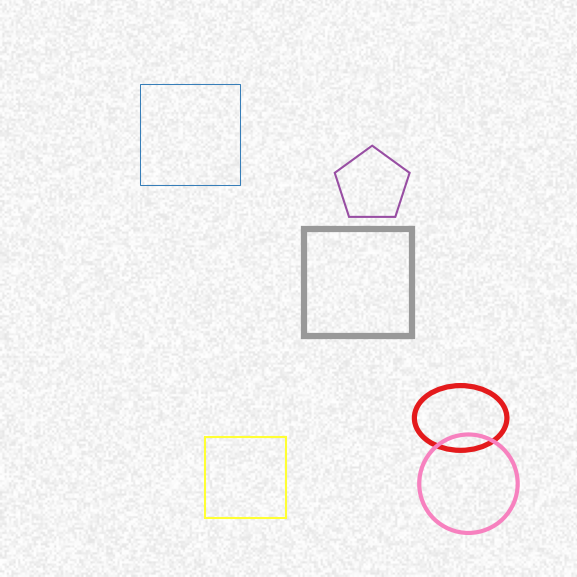[{"shape": "oval", "thickness": 2.5, "radius": 0.4, "center": [0.798, 0.275]}, {"shape": "square", "thickness": 0.5, "radius": 0.44, "center": [0.329, 0.766]}, {"shape": "pentagon", "thickness": 1, "radius": 0.34, "center": [0.644, 0.679]}, {"shape": "square", "thickness": 1, "radius": 0.35, "center": [0.426, 0.172]}, {"shape": "circle", "thickness": 2, "radius": 0.43, "center": [0.811, 0.162]}, {"shape": "square", "thickness": 3, "radius": 0.47, "center": [0.619, 0.51]}]